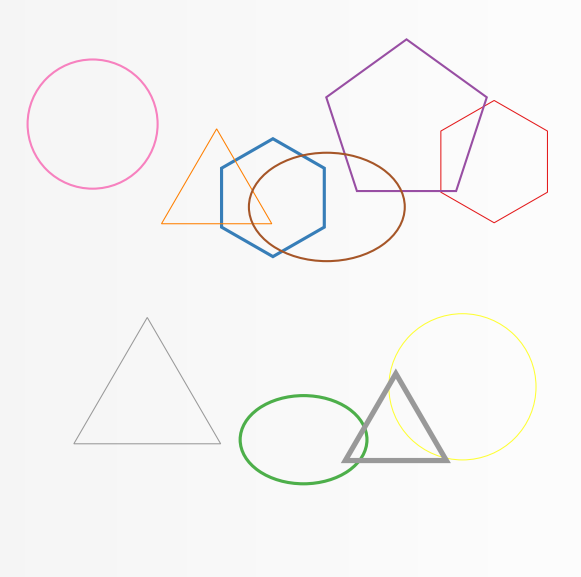[{"shape": "hexagon", "thickness": 0.5, "radius": 0.53, "center": [0.85, 0.719]}, {"shape": "hexagon", "thickness": 1.5, "radius": 0.51, "center": [0.47, 0.657]}, {"shape": "oval", "thickness": 1.5, "radius": 0.55, "center": [0.522, 0.238]}, {"shape": "pentagon", "thickness": 1, "radius": 0.73, "center": [0.699, 0.786]}, {"shape": "triangle", "thickness": 0.5, "radius": 0.55, "center": [0.373, 0.666]}, {"shape": "circle", "thickness": 0.5, "radius": 0.63, "center": [0.796, 0.329]}, {"shape": "oval", "thickness": 1, "radius": 0.67, "center": [0.562, 0.641]}, {"shape": "circle", "thickness": 1, "radius": 0.56, "center": [0.159, 0.784]}, {"shape": "triangle", "thickness": 2.5, "radius": 0.5, "center": [0.681, 0.252]}, {"shape": "triangle", "thickness": 0.5, "radius": 0.73, "center": [0.253, 0.304]}]